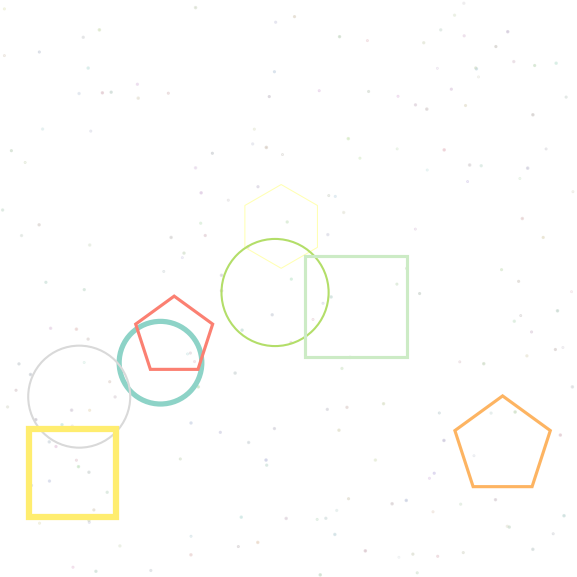[{"shape": "circle", "thickness": 2.5, "radius": 0.36, "center": [0.278, 0.371]}, {"shape": "hexagon", "thickness": 0.5, "radius": 0.36, "center": [0.487, 0.607]}, {"shape": "pentagon", "thickness": 1.5, "radius": 0.35, "center": [0.302, 0.416]}, {"shape": "pentagon", "thickness": 1.5, "radius": 0.43, "center": [0.87, 0.227]}, {"shape": "circle", "thickness": 1, "radius": 0.46, "center": [0.476, 0.493]}, {"shape": "circle", "thickness": 1, "radius": 0.44, "center": [0.137, 0.312]}, {"shape": "square", "thickness": 1.5, "radius": 0.44, "center": [0.617, 0.469]}, {"shape": "square", "thickness": 3, "radius": 0.38, "center": [0.125, 0.18]}]